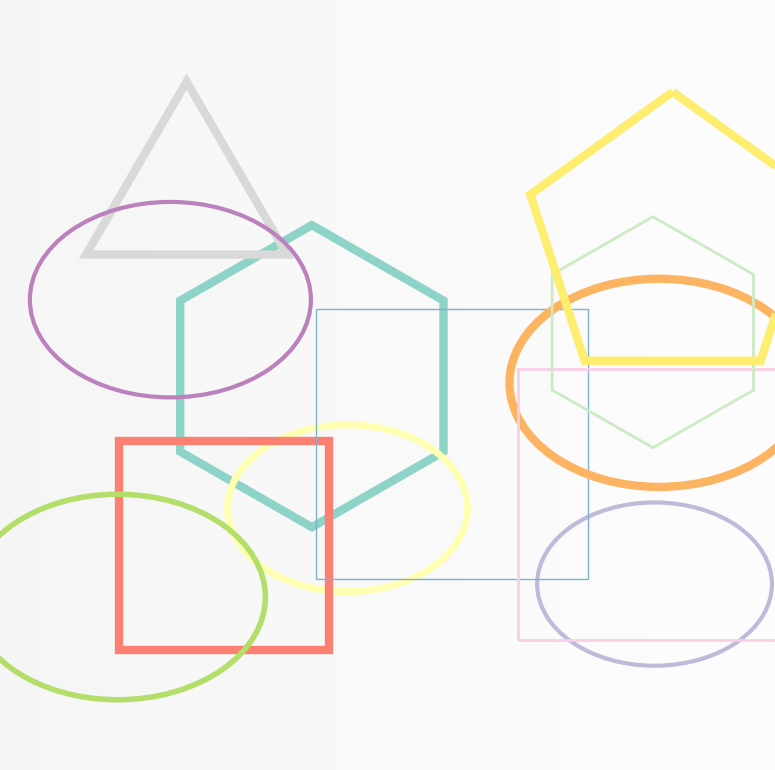[{"shape": "hexagon", "thickness": 3, "radius": 0.98, "center": [0.402, 0.512]}, {"shape": "oval", "thickness": 2.5, "radius": 0.77, "center": [0.448, 0.34]}, {"shape": "oval", "thickness": 1.5, "radius": 0.76, "center": [0.845, 0.241]}, {"shape": "square", "thickness": 3, "radius": 0.68, "center": [0.289, 0.292]}, {"shape": "square", "thickness": 0.5, "radius": 0.88, "center": [0.583, 0.424]}, {"shape": "oval", "thickness": 3, "radius": 0.97, "center": [0.85, 0.503]}, {"shape": "oval", "thickness": 2, "radius": 0.95, "center": [0.152, 0.225]}, {"shape": "square", "thickness": 1, "radius": 0.88, "center": [0.845, 0.345]}, {"shape": "triangle", "thickness": 3, "radius": 0.75, "center": [0.241, 0.744]}, {"shape": "oval", "thickness": 1.5, "radius": 0.91, "center": [0.22, 0.611]}, {"shape": "hexagon", "thickness": 1, "radius": 0.75, "center": [0.842, 0.569]}, {"shape": "pentagon", "thickness": 3, "radius": 0.97, "center": [0.868, 0.688]}]